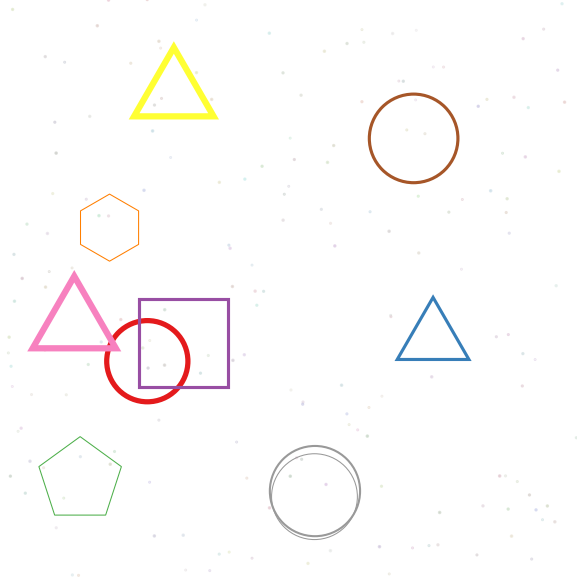[{"shape": "circle", "thickness": 2.5, "radius": 0.35, "center": [0.255, 0.374]}, {"shape": "triangle", "thickness": 1.5, "radius": 0.36, "center": [0.75, 0.412]}, {"shape": "pentagon", "thickness": 0.5, "radius": 0.38, "center": [0.139, 0.168]}, {"shape": "square", "thickness": 1.5, "radius": 0.38, "center": [0.318, 0.405]}, {"shape": "hexagon", "thickness": 0.5, "radius": 0.29, "center": [0.19, 0.605]}, {"shape": "triangle", "thickness": 3, "radius": 0.4, "center": [0.301, 0.837]}, {"shape": "circle", "thickness": 1.5, "radius": 0.38, "center": [0.716, 0.759]}, {"shape": "triangle", "thickness": 3, "radius": 0.42, "center": [0.129, 0.438]}, {"shape": "circle", "thickness": 0.5, "radius": 0.37, "center": [0.545, 0.139]}, {"shape": "circle", "thickness": 1, "radius": 0.39, "center": [0.545, 0.149]}]